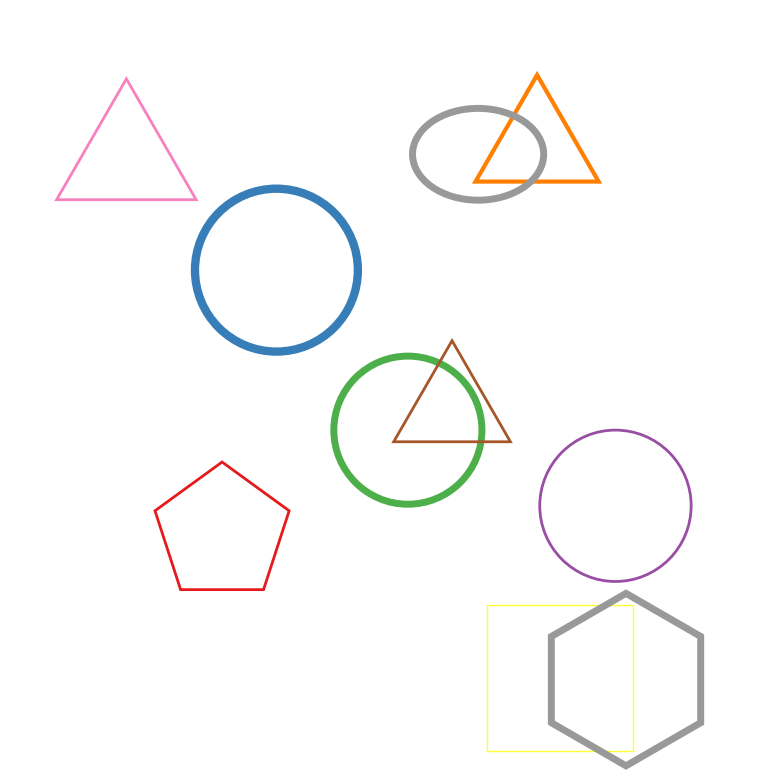[{"shape": "pentagon", "thickness": 1, "radius": 0.46, "center": [0.288, 0.308]}, {"shape": "circle", "thickness": 3, "radius": 0.53, "center": [0.359, 0.649]}, {"shape": "circle", "thickness": 2.5, "radius": 0.48, "center": [0.53, 0.441]}, {"shape": "circle", "thickness": 1, "radius": 0.49, "center": [0.799, 0.343]}, {"shape": "triangle", "thickness": 1.5, "radius": 0.46, "center": [0.697, 0.81]}, {"shape": "square", "thickness": 0.5, "radius": 0.48, "center": [0.727, 0.12]}, {"shape": "triangle", "thickness": 1, "radius": 0.44, "center": [0.587, 0.47]}, {"shape": "triangle", "thickness": 1, "radius": 0.52, "center": [0.164, 0.793]}, {"shape": "oval", "thickness": 2.5, "radius": 0.43, "center": [0.621, 0.8]}, {"shape": "hexagon", "thickness": 2.5, "radius": 0.56, "center": [0.813, 0.117]}]